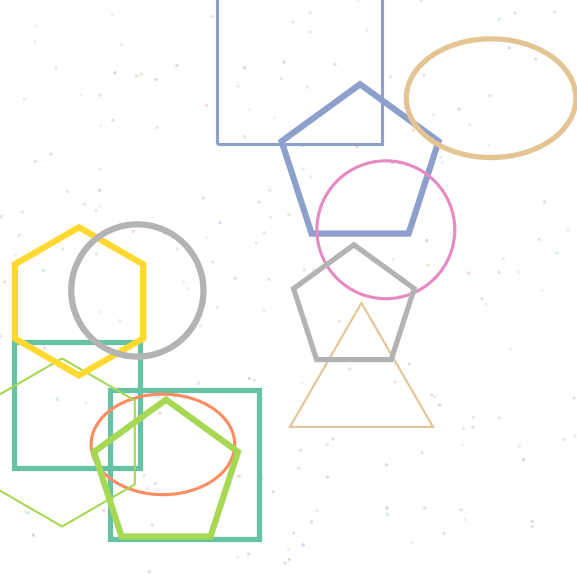[{"shape": "square", "thickness": 2.5, "radius": 0.65, "center": [0.32, 0.194]}, {"shape": "square", "thickness": 2.5, "radius": 0.55, "center": [0.133, 0.298]}, {"shape": "oval", "thickness": 1.5, "radius": 0.62, "center": [0.282, 0.23]}, {"shape": "square", "thickness": 1.5, "radius": 0.71, "center": [0.519, 0.892]}, {"shape": "pentagon", "thickness": 3, "radius": 0.71, "center": [0.624, 0.71]}, {"shape": "circle", "thickness": 1.5, "radius": 0.6, "center": [0.668, 0.601]}, {"shape": "hexagon", "thickness": 1, "radius": 0.73, "center": [0.107, 0.233]}, {"shape": "pentagon", "thickness": 3, "radius": 0.66, "center": [0.287, 0.176]}, {"shape": "hexagon", "thickness": 3, "radius": 0.64, "center": [0.137, 0.477]}, {"shape": "oval", "thickness": 2.5, "radius": 0.73, "center": [0.85, 0.829]}, {"shape": "triangle", "thickness": 1, "radius": 0.72, "center": [0.626, 0.331]}, {"shape": "circle", "thickness": 3, "radius": 0.57, "center": [0.238, 0.496]}, {"shape": "pentagon", "thickness": 2.5, "radius": 0.55, "center": [0.613, 0.465]}]